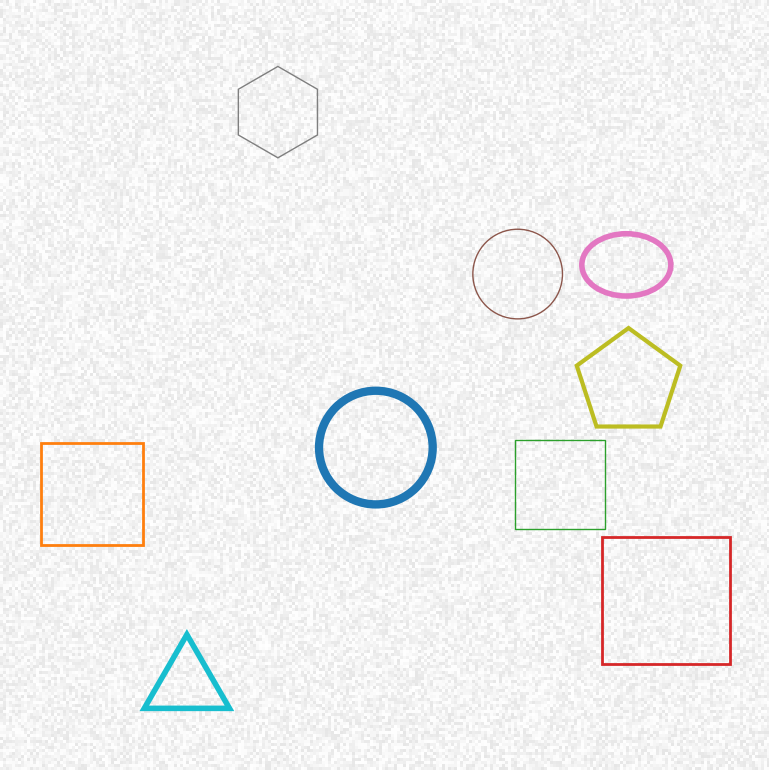[{"shape": "circle", "thickness": 3, "radius": 0.37, "center": [0.488, 0.419]}, {"shape": "square", "thickness": 1, "radius": 0.33, "center": [0.12, 0.359]}, {"shape": "square", "thickness": 0.5, "radius": 0.29, "center": [0.727, 0.371]}, {"shape": "square", "thickness": 1, "radius": 0.41, "center": [0.865, 0.22]}, {"shape": "circle", "thickness": 0.5, "radius": 0.29, "center": [0.672, 0.644]}, {"shape": "oval", "thickness": 2, "radius": 0.29, "center": [0.813, 0.656]}, {"shape": "hexagon", "thickness": 0.5, "radius": 0.3, "center": [0.361, 0.854]}, {"shape": "pentagon", "thickness": 1.5, "radius": 0.35, "center": [0.816, 0.503]}, {"shape": "triangle", "thickness": 2, "radius": 0.32, "center": [0.243, 0.112]}]